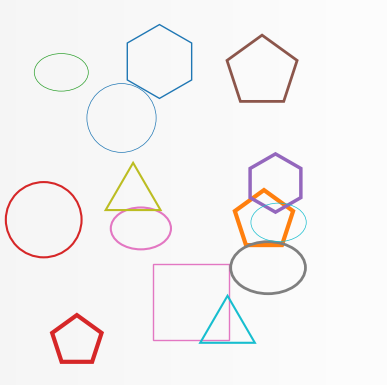[{"shape": "hexagon", "thickness": 1, "radius": 0.48, "center": [0.412, 0.84]}, {"shape": "circle", "thickness": 0.5, "radius": 0.45, "center": [0.314, 0.694]}, {"shape": "pentagon", "thickness": 3, "radius": 0.4, "center": [0.681, 0.427]}, {"shape": "oval", "thickness": 0.5, "radius": 0.35, "center": [0.158, 0.812]}, {"shape": "circle", "thickness": 1.5, "radius": 0.49, "center": [0.113, 0.429]}, {"shape": "pentagon", "thickness": 3, "radius": 0.34, "center": [0.198, 0.115]}, {"shape": "hexagon", "thickness": 2.5, "radius": 0.38, "center": [0.711, 0.525]}, {"shape": "pentagon", "thickness": 2, "radius": 0.48, "center": [0.676, 0.814]}, {"shape": "square", "thickness": 1, "radius": 0.49, "center": [0.492, 0.216]}, {"shape": "oval", "thickness": 1.5, "radius": 0.39, "center": [0.364, 0.407]}, {"shape": "oval", "thickness": 2, "radius": 0.48, "center": [0.692, 0.305]}, {"shape": "triangle", "thickness": 1.5, "radius": 0.41, "center": [0.343, 0.495]}, {"shape": "triangle", "thickness": 1.5, "radius": 0.41, "center": [0.587, 0.15]}, {"shape": "oval", "thickness": 0.5, "radius": 0.36, "center": [0.719, 0.422]}]